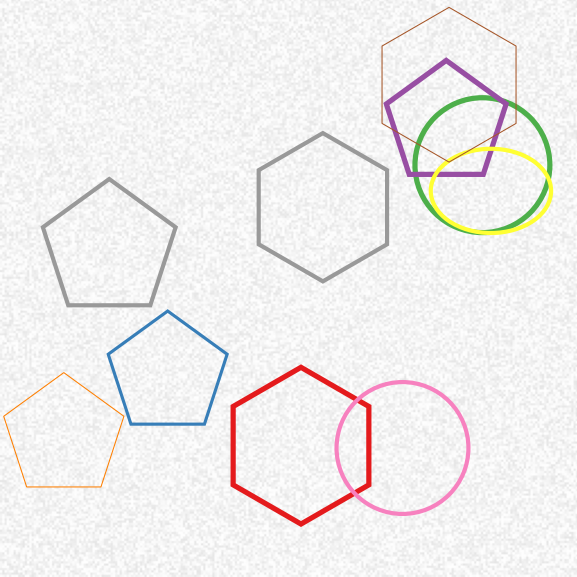[{"shape": "hexagon", "thickness": 2.5, "radius": 0.68, "center": [0.521, 0.227]}, {"shape": "pentagon", "thickness": 1.5, "radius": 0.54, "center": [0.29, 0.352]}, {"shape": "circle", "thickness": 2.5, "radius": 0.58, "center": [0.835, 0.713]}, {"shape": "pentagon", "thickness": 2.5, "radius": 0.55, "center": [0.773, 0.785]}, {"shape": "pentagon", "thickness": 0.5, "radius": 0.55, "center": [0.11, 0.244]}, {"shape": "oval", "thickness": 2, "radius": 0.52, "center": [0.85, 0.669]}, {"shape": "hexagon", "thickness": 0.5, "radius": 0.67, "center": [0.778, 0.852]}, {"shape": "circle", "thickness": 2, "radius": 0.57, "center": [0.697, 0.223]}, {"shape": "pentagon", "thickness": 2, "radius": 0.6, "center": [0.189, 0.568]}, {"shape": "hexagon", "thickness": 2, "radius": 0.64, "center": [0.559, 0.64]}]